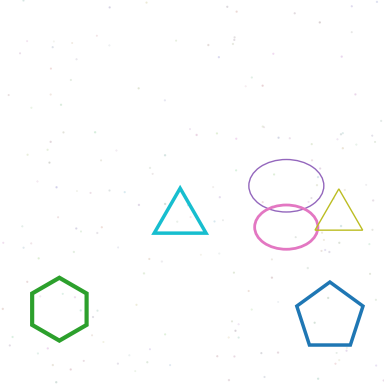[{"shape": "pentagon", "thickness": 2.5, "radius": 0.45, "center": [0.857, 0.177]}, {"shape": "hexagon", "thickness": 3, "radius": 0.41, "center": [0.154, 0.197]}, {"shape": "oval", "thickness": 1, "radius": 0.49, "center": [0.744, 0.518]}, {"shape": "oval", "thickness": 2, "radius": 0.41, "center": [0.744, 0.41]}, {"shape": "triangle", "thickness": 1, "radius": 0.36, "center": [0.88, 0.438]}, {"shape": "triangle", "thickness": 2.5, "radius": 0.39, "center": [0.468, 0.433]}]